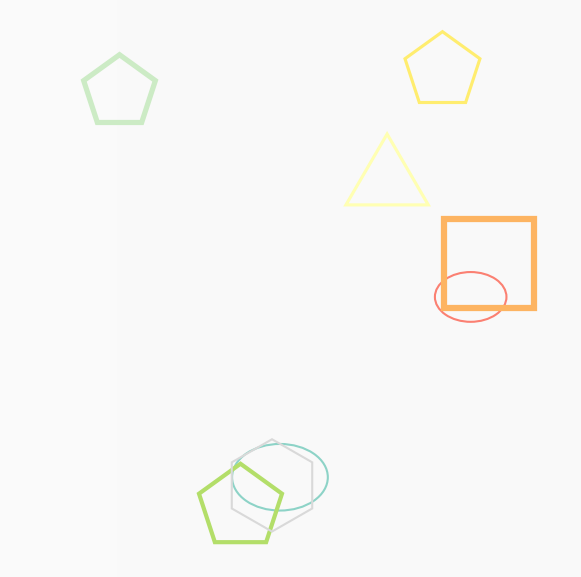[{"shape": "oval", "thickness": 1, "radius": 0.41, "center": [0.482, 0.173]}, {"shape": "triangle", "thickness": 1.5, "radius": 0.41, "center": [0.666, 0.685]}, {"shape": "oval", "thickness": 1, "radius": 0.31, "center": [0.81, 0.485]}, {"shape": "square", "thickness": 3, "radius": 0.39, "center": [0.841, 0.543]}, {"shape": "pentagon", "thickness": 2, "radius": 0.38, "center": [0.414, 0.121]}, {"shape": "hexagon", "thickness": 1, "radius": 0.4, "center": [0.468, 0.159]}, {"shape": "pentagon", "thickness": 2.5, "radius": 0.32, "center": [0.206, 0.84]}, {"shape": "pentagon", "thickness": 1.5, "radius": 0.34, "center": [0.761, 0.876]}]